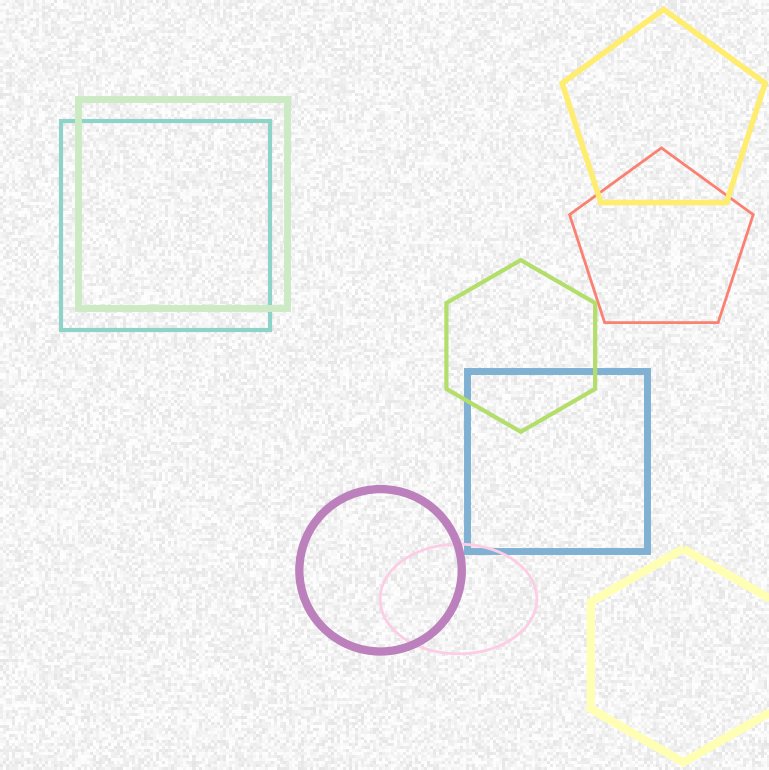[{"shape": "square", "thickness": 1.5, "radius": 0.68, "center": [0.215, 0.707]}, {"shape": "hexagon", "thickness": 3, "radius": 0.69, "center": [0.887, 0.149]}, {"shape": "pentagon", "thickness": 1, "radius": 0.63, "center": [0.859, 0.682]}, {"shape": "square", "thickness": 2.5, "radius": 0.59, "center": [0.723, 0.401]}, {"shape": "hexagon", "thickness": 1.5, "radius": 0.56, "center": [0.676, 0.551]}, {"shape": "oval", "thickness": 1, "radius": 0.51, "center": [0.595, 0.222]}, {"shape": "circle", "thickness": 3, "radius": 0.53, "center": [0.494, 0.259]}, {"shape": "square", "thickness": 2.5, "radius": 0.68, "center": [0.237, 0.736]}, {"shape": "pentagon", "thickness": 2, "radius": 0.69, "center": [0.862, 0.849]}]